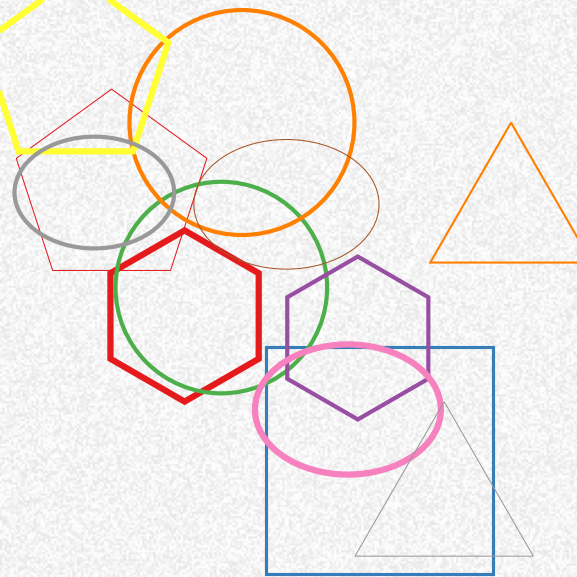[{"shape": "pentagon", "thickness": 0.5, "radius": 0.87, "center": [0.193, 0.671]}, {"shape": "hexagon", "thickness": 3, "radius": 0.74, "center": [0.32, 0.452]}, {"shape": "square", "thickness": 1.5, "radius": 0.98, "center": [0.657, 0.202]}, {"shape": "circle", "thickness": 2, "radius": 0.92, "center": [0.383, 0.501]}, {"shape": "hexagon", "thickness": 2, "radius": 0.71, "center": [0.62, 0.414]}, {"shape": "triangle", "thickness": 1, "radius": 0.81, "center": [0.885, 0.625]}, {"shape": "circle", "thickness": 2, "radius": 0.97, "center": [0.419, 0.787]}, {"shape": "pentagon", "thickness": 3, "radius": 0.84, "center": [0.131, 0.873]}, {"shape": "oval", "thickness": 0.5, "radius": 0.8, "center": [0.496, 0.645]}, {"shape": "oval", "thickness": 3, "radius": 0.8, "center": [0.602, 0.29]}, {"shape": "triangle", "thickness": 0.5, "radius": 0.89, "center": [0.769, 0.125]}, {"shape": "oval", "thickness": 2, "radius": 0.69, "center": [0.163, 0.666]}]